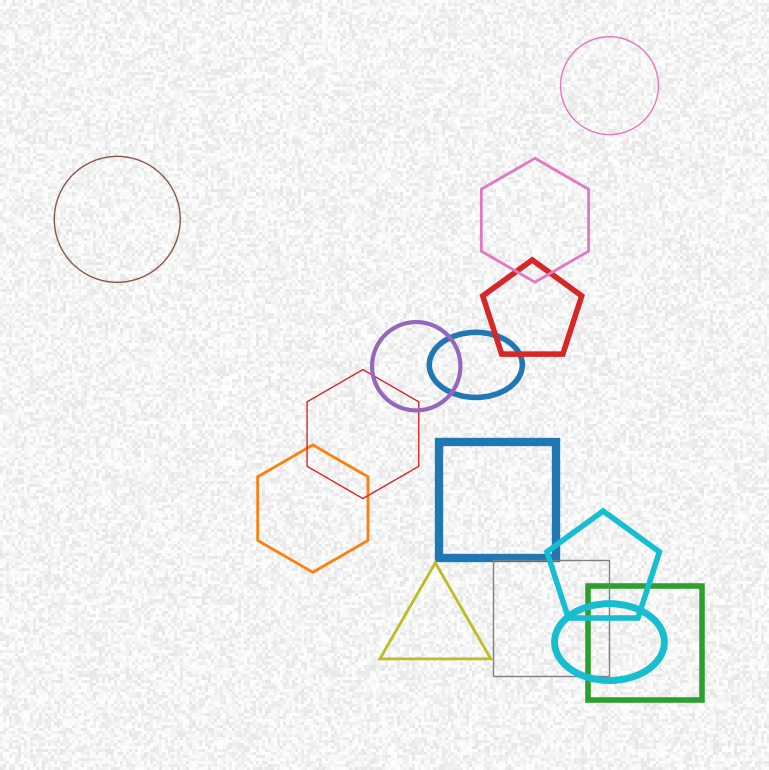[{"shape": "oval", "thickness": 2, "radius": 0.3, "center": [0.618, 0.526]}, {"shape": "square", "thickness": 3, "radius": 0.38, "center": [0.646, 0.351]}, {"shape": "hexagon", "thickness": 1, "radius": 0.41, "center": [0.406, 0.339]}, {"shape": "square", "thickness": 2, "radius": 0.37, "center": [0.838, 0.165]}, {"shape": "hexagon", "thickness": 0.5, "radius": 0.42, "center": [0.471, 0.436]}, {"shape": "pentagon", "thickness": 2, "radius": 0.34, "center": [0.691, 0.595]}, {"shape": "circle", "thickness": 1.5, "radius": 0.29, "center": [0.541, 0.524]}, {"shape": "circle", "thickness": 0.5, "radius": 0.41, "center": [0.152, 0.715]}, {"shape": "circle", "thickness": 0.5, "radius": 0.32, "center": [0.792, 0.889]}, {"shape": "hexagon", "thickness": 1, "radius": 0.4, "center": [0.695, 0.714]}, {"shape": "square", "thickness": 0.5, "radius": 0.38, "center": [0.715, 0.197]}, {"shape": "triangle", "thickness": 1, "radius": 0.42, "center": [0.565, 0.186]}, {"shape": "pentagon", "thickness": 2, "radius": 0.38, "center": [0.783, 0.26]}, {"shape": "oval", "thickness": 2.5, "radius": 0.36, "center": [0.792, 0.166]}]